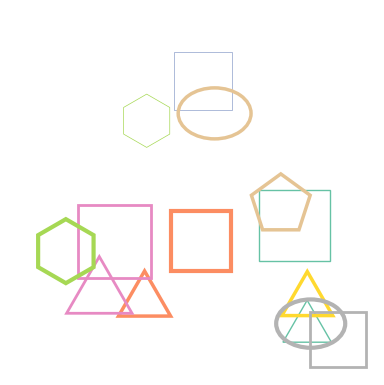[{"shape": "triangle", "thickness": 1, "radius": 0.36, "center": [0.798, 0.147]}, {"shape": "square", "thickness": 1, "radius": 0.46, "center": [0.764, 0.414]}, {"shape": "square", "thickness": 3, "radius": 0.39, "center": [0.522, 0.374]}, {"shape": "triangle", "thickness": 2.5, "radius": 0.39, "center": [0.376, 0.218]}, {"shape": "square", "thickness": 0.5, "radius": 0.38, "center": [0.528, 0.791]}, {"shape": "triangle", "thickness": 2, "radius": 0.49, "center": [0.258, 0.235]}, {"shape": "square", "thickness": 2, "radius": 0.47, "center": [0.298, 0.373]}, {"shape": "hexagon", "thickness": 3, "radius": 0.42, "center": [0.171, 0.348]}, {"shape": "hexagon", "thickness": 0.5, "radius": 0.35, "center": [0.381, 0.686]}, {"shape": "triangle", "thickness": 2.5, "radius": 0.38, "center": [0.798, 0.218]}, {"shape": "oval", "thickness": 2.5, "radius": 0.47, "center": [0.557, 0.706]}, {"shape": "pentagon", "thickness": 2.5, "radius": 0.4, "center": [0.729, 0.468]}, {"shape": "square", "thickness": 2, "radius": 0.36, "center": [0.878, 0.119]}, {"shape": "oval", "thickness": 3, "radius": 0.45, "center": [0.807, 0.159]}]